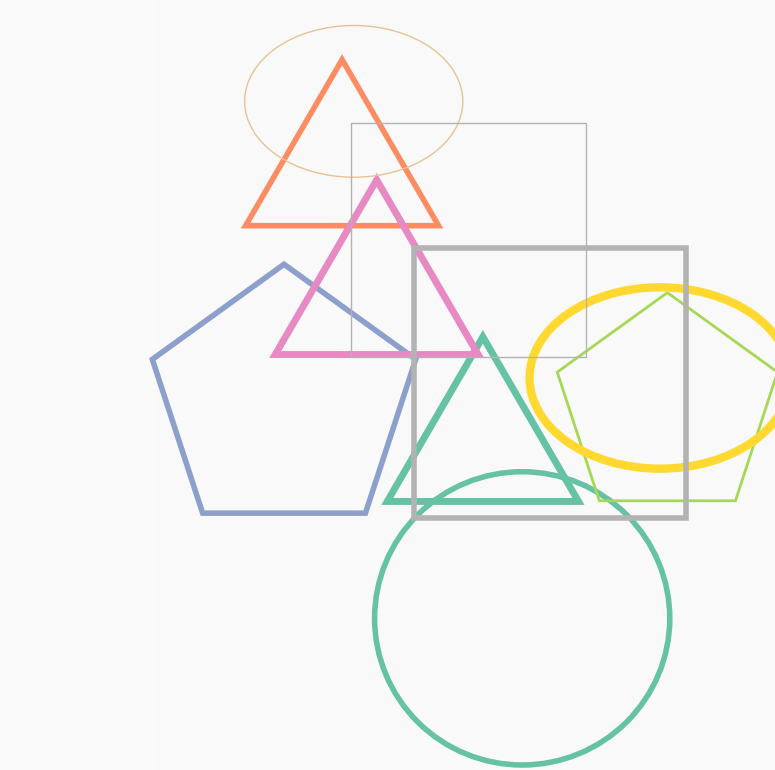[{"shape": "circle", "thickness": 2, "radius": 0.95, "center": [0.674, 0.197]}, {"shape": "triangle", "thickness": 2.5, "radius": 0.71, "center": [0.623, 0.42]}, {"shape": "triangle", "thickness": 2, "radius": 0.72, "center": [0.441, 0.779]}, {"shape": "pentagon", "thickness": 2, "radius": 0.89, "center": [0.366, 0.478]}, {"shape": "triangle", "thickness": 2.5, "radius": 0.76, "center": [0.486, 0.615]}, {"shape": "pentagon", "thickness": 1, "radius": 0.75, "center": [0.861, 0.471]}, {"shape": "oval", "thickness": 3, "radius": 0.84, "center": [0.852, 0.509]}, {"shape": "oval", "thickness": 0.5, "radius": 0.7, "center": [0.456, 0.868]}, {"shape": "square", "thickness": 2, "radius": 0.88, "center": [0.71, 0.503]}, {"shape": "square", "thickness": 0.5, "radius": 0.76, "center": [0.605, 0.688]}]